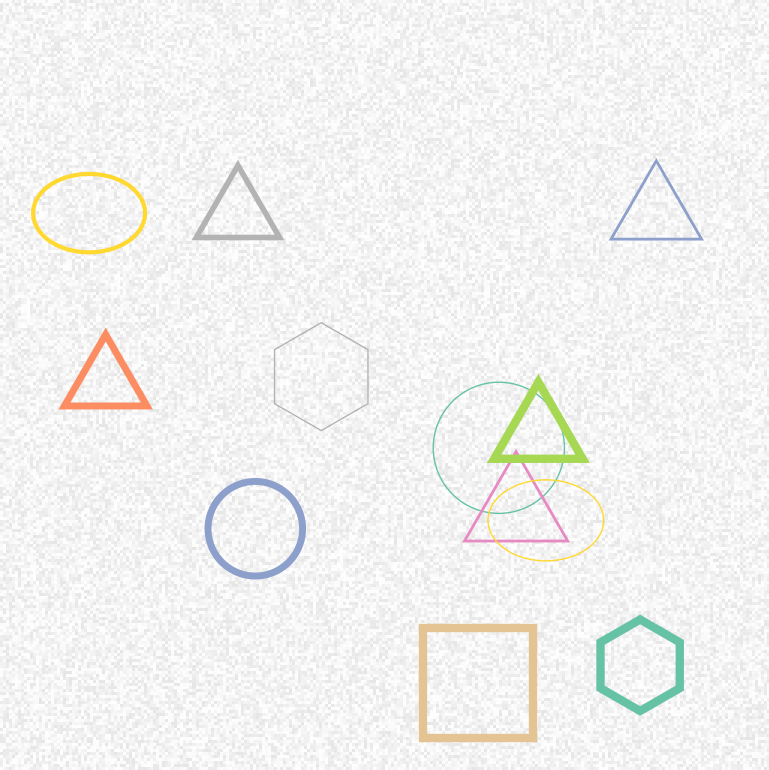[{"shape": "circle", "thickness": 0.5, "radius": 0.43, "center": [0.648, 0.418]}, {"shape": "hexagon", "thickness": 3, "radius": 0.3, "center": [0.831, 0.136]}, {"shape": "triangle", "thickness": 2.5, "radius": 0.31, "center": [0.137, 0.504]}, {"shape": "circle", "thickness": 2.5, "radius": 0.31, "center": [0.332, 0.313]}, {"shape": "triangle", "thickness": 1, "radius": 0.34, "center": [0.852, 0.723]}, {"shape": "triangle", "thickness": 1, "radius": 0.39, "center": [0.67, 0.336]}, {"shape": "triangle", "thickness": 3, "radius": 0.33, "center": [0.699, 0.437]}, {"shape": "oval", "thickness": 1.5, "radius": 0.36, "center": [0.116, 0.723]}, {"shape": "oval", "thickness": 0.5, "radius": 0.38, "center": [0.709, 0.324]}, {"shape": "square", "thickness": 3, "radius": 0.36, "center": [0.621, 0.113]}, {"shape": "hexagon", "thickness": 0.5, "radius": 0.35, "center": [0.417, 0.511]}, {"shape": "triangle", "thickness": 2, "radius": 0.31, "center": [0.309, 0.723]}]